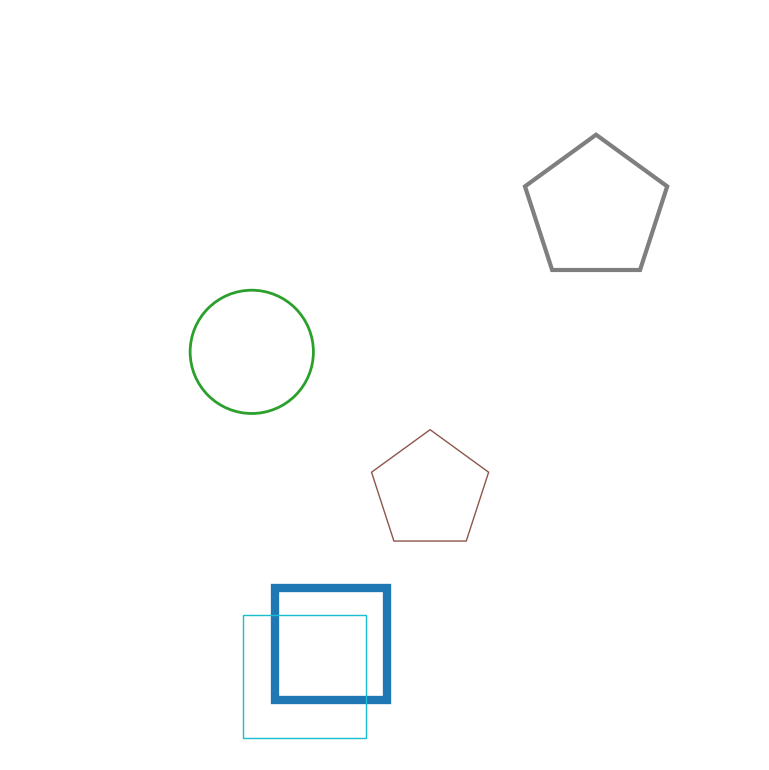[{"shape": "square", "thickness": 3, "radius": 0.36, "center": [0.43, 0.163]}, {"shape": "circle", "thickness": 1, "radius": 0.4, "center": [0.327, 0.543]}, {"shape": "pentagon", "thickness": 0.5, "radius": 0.4, "center": [0.559, 0.362]}, {"shape": "pentagon", "thickness": 1.5, "radius": 0.49, "center": [0.774, 0.728]}, {"shape": "square", "thickness": 0.5, "radius": 0.4, "center": [0.395, 0.121]}]